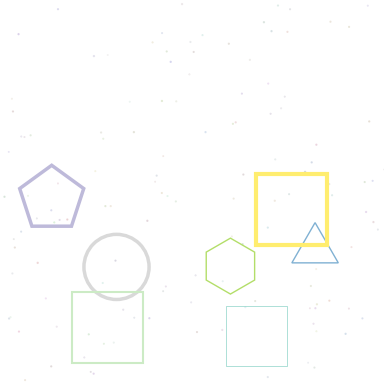[{"shape": "square", "thickness": 0.5, "radius": 0.39, "center": [0.666, 0.128]}, {"shape": "pentagon", "thickness": 2.5, "radius": 0.44, "center": [0.134, 0.483]}, {"shape": "triangle", "thickness": 1, "radius": 0.35, "center": [0.818, 0.352]}, {"shape": "hexagon", "thickness": 1, "radius": 0.36, "center": [0.599, 0.309]}, {"shape": "circle", "thickness": 2.5, "radius": 0.42, "center": [0.303, 0.307]}, {"shape": "square", "thickness": 1.5, "radius": 0.46, "center": [0.279, 0.149]}, {"shape": "square", "thickness": 3, "radius": 0.46, "center": [0.758, 0.457]}]